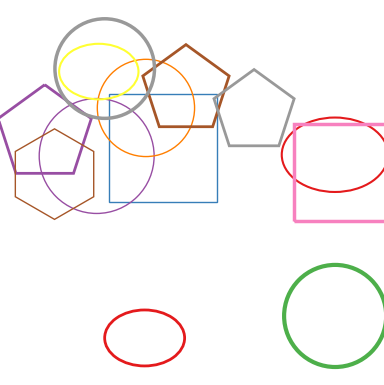[{"shape": "oval", "thickness": 1.5, "radius": 0.69, "center": [0.87, 0.598]}, {"shape": "oval", "thickness": 2, "radius": 0.52, "center": [0.376, 0.122]}, {"shape": "square", "thickness": 1, "radius": 0.7, "center": [0.423, 0.615]}, {"shape": "circle", "thickness": 3, "radius": 0.66, "center": [0.871, 0.179]}, {"shape": "circle", "thickness": 1, "radius": 0.75, "center": [0.251, 0.595]}, {"shape": "pentagon", "thickness": 2, "radius": 0.64, "center": [0.116, 0.653]}, {"shape": "circle", "thickness": 1, "radius": 0.63, "center": [0.379, 0.72]}, {"shape": "oval", "thickness": 1.5, "radius": 0.52, "center": [0.257, 0.814]}, {"shape": "pentagon", "thickness": 2, "radius": 0.59, "center": [0.483, 0.766]}, {"shape": "hexagon", "thickness": 1, "radius": 0.59, "center": [0.142, 0.548]}, {"shape": "square", "thickness": 2.5, "radius": 0.63, "center": [0.889, 0.552]}, {"shape": "pentagon", "thickness": 2, "radius": 0.55, "center": [0.66, 0.71]}, {"shape": "circle", "thickness": 2.5, "radius": 0.65, "center": [0.272, 0.822]}]